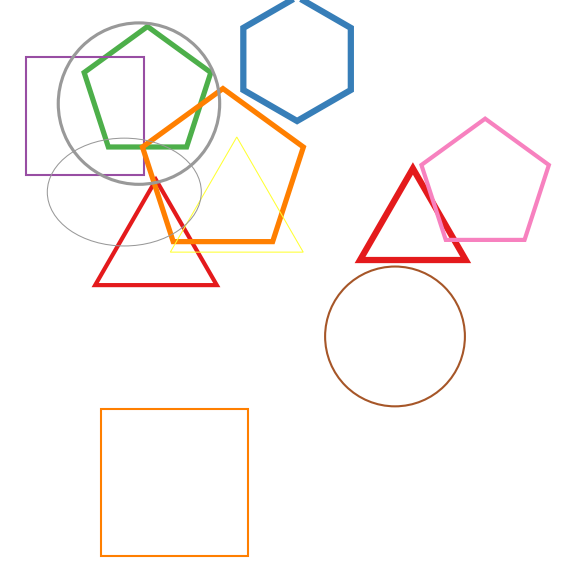[{"shape": "triangle", "thickness": 3, "radius": 0.53, "center": [0.715, 0.602]}, {"shape": "triangle", "thickness": 2, "radius": 0.61, "center": [0.27, 0.566]}, {"shape": "hexagon", "thickness": 3, "radius": 0.54, "center": [0.514, 0.897]}, {"shape": "pentagon", "thickness": 2.5, "radius": 0.58, "center": [0.255, 0.838]}, {"shape": "square", "thickness": 1, "radius": 0.51, "center": [0.147, 0.798]}, {"shape": "square", "thickness": 1, "radius": 0.63, "center": [0.302, 0.164]}, {"shape": "pentagon", "thickness": 2.5, "radius": 0.73, "center": [0.386, 0.699]}, {"shape": "triangle", "thickness": 0.5, "radius": 0.66, "center": [0.41, 0.629]}, {"shape": "circle", "thickness": 1, "radius": 0.61, "center": [0.684, 0.417]}, {"shape": "pentagon", "thickness": 2, "radius": 0.58, "center": [0.84, 0.678]}, {"shape": "oval", "thickness": 0.5, "radius": 0.67, "center": [0.215, 0.667]}, {"shape": "circle", "thickness": 1.5, "radius": 0.7, "center": [0.241, 0.82]}]